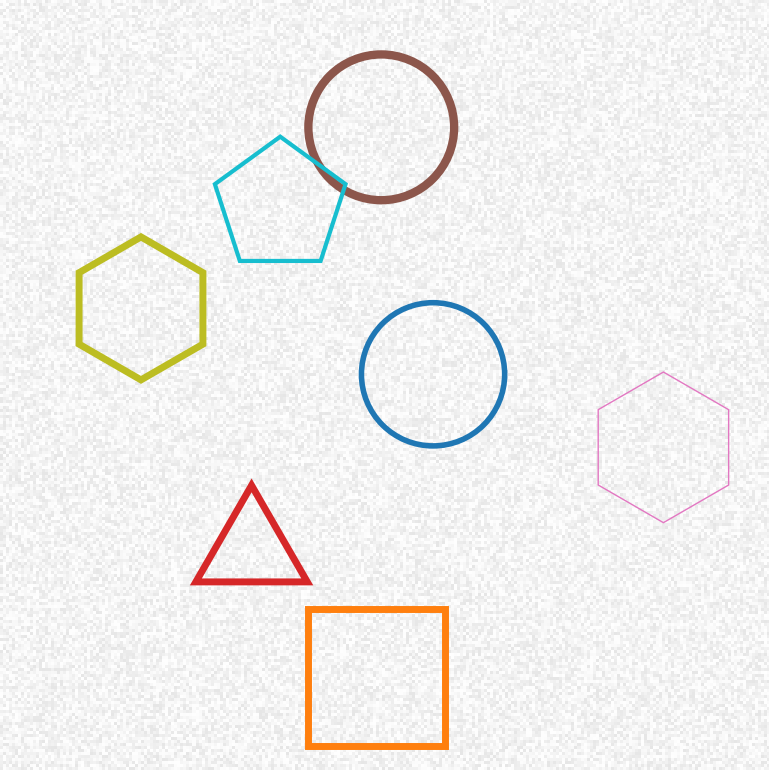[{"shape": "circle", "thickness": 2, "radius": 0.46, "center": [0.562, 0.514]}, {"shape": "square", "thickness": 2.5, "radius": 0.44, "center": [0.489, 0.12]}, {"shape": "triangle", "thickness": 2.5, "radius": 0.42, "center": [0.327, 0.286]}, {"shape": "circle", "thickness": 3, "radius": 0.47, "center": [0.495, 0.835]}, {"shape": "hexagon", "thickness": 0.5, "radius": 0.49, "center": [0.862, 0.419]}, {"shape": "hexagon", "thickness": 2.5, "radius": 0.46, "center": [0.183, 0.599]}, {"shape": "pentagon", "thickness": 1.5, "radius": 0.45, "center": [0.364, 0.733]}]